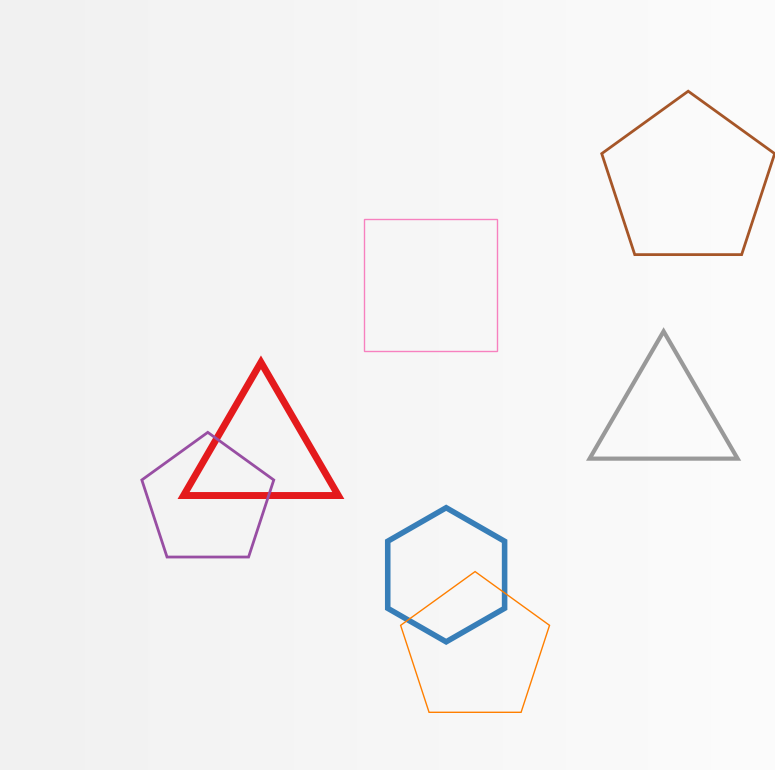[{"shape": "triangle", "thickness": 2.5, "radius": 0.58, "center": [0.337, 0.414]}, {"shape": "hexagon", "thickness": 2, "radius": 0.44, "center": [0.576, 0.254]}, {"shape": "pentagon", "thickness": 1, "radius": 0.45, "center": [0.268, 0.349]}, {"shape": "pentagon", "thickness": 0.5, "radius": 0.51, "center": [0.613, 0.157]}, {"shape": "pentagon", "thickness": 1, "radius": 0.59, "center": [0.888, 0.764]}, {"shape": "square", "thickness": 0.5, "radius": 0.43, "center": [0.555, 0.63]}, {"shape": "triangle", "thickness": 1.5, "radius": 0.55, "center": [0.856, 0.459]}]